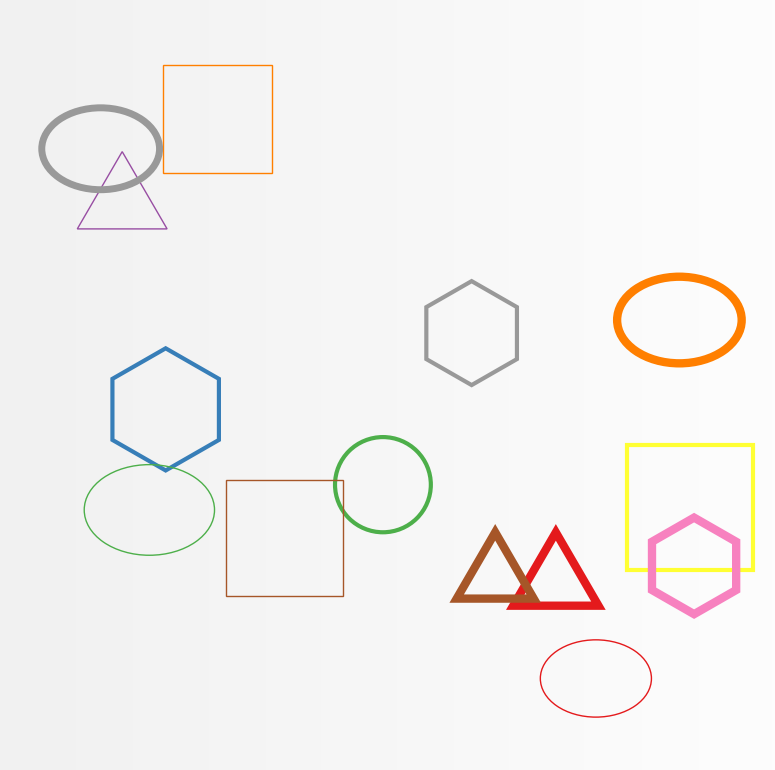[{"shape": "triangle", "thickness": 3, "radius": 0.32, "center": [0.717, 0.245]}, {"shape": "oval", "thickness": 0.5, "radius": 0.36, "center": [0.769, 0.119]}, {"shape": "hexagon", "thickness": 1.5, "radius": 0.4, "center": [0.214, 0.468]}, {"shape": "circle", "thickness": 1.5, "radius": 0.31, "center": [0.494, 0.371]}, {"shape": "oval", "thickness": 0.5, "radius": 0.42, "center": [0.193, 0.338]}, {"shape": "triangle", "thickness": 0.5, "radius": 0.33, "center": [0.158, 0.736]}, {"shape": "oval", "thickness": 3, "radius": 0.4, "center": [0.877, 0.584]}, {"shape": "square", "thickness": 0.5, "radius": 0.35, "center": [0.281, 0.845]}, {"shape": "square", "thickness": 1.5, "radius": 0.41, "center": [0.89, 0.341]}, {"shape": "triangle", "thickness": 3, "radius": 0.29, "center": [0.639, 0.251]}, {"shape": "square", "thickness": 0.5, "radius": 0.38, "center": [0.367, 0.301]}, {"shape": "hexagon", "thickness": 3, "radius": 0.31, "center": [0.896, 0.265]}, {"shape": "oval", "thickness": 2.5, "radius": 0.38, "center": [0.13, 0.807]}, {"shape": "hexagon", "thickness": 1.5, "radius": 0.34, "center": [0.609, 0.567]}]